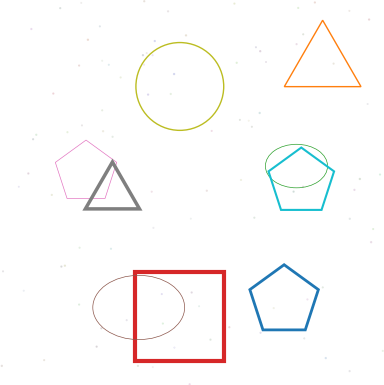[{"shape": "pentagon", "thickness": 2, "radius": 0.47, "center": [0.738, 0.219]}, {"shape": "triangle", "thickness": 1, "radius": 0.57, "center": [0.838, 0.832]}, {"shape": "oval", "thickness": 0.5, "radius": 0.4, "center": [0.77, 0.569]}, {"shape": "square", "thickness": 3, "radius": 0.58, "center": [0.467, 0.178]}, {"shape": "oval", "thickness": 0.5, "radius": 0.6, "center": [0.36, 0.201]}, {"shape": "pentagon", "thickness": 0.5, "radius": 0.42, "center": [0.223, 0.552]}, {"shape": "triangle", "thickness": 2.5, "radius": 0.41, "center": [0.292, 0.498]}, {"shape": "circle", "thickness": 1, "radius": 0.57, "center": [0.467, 0.775]}, {"shape": "pentagon", "thickness": 1.5, "radius": 0.45, "center": [0.783, 0.527]}]